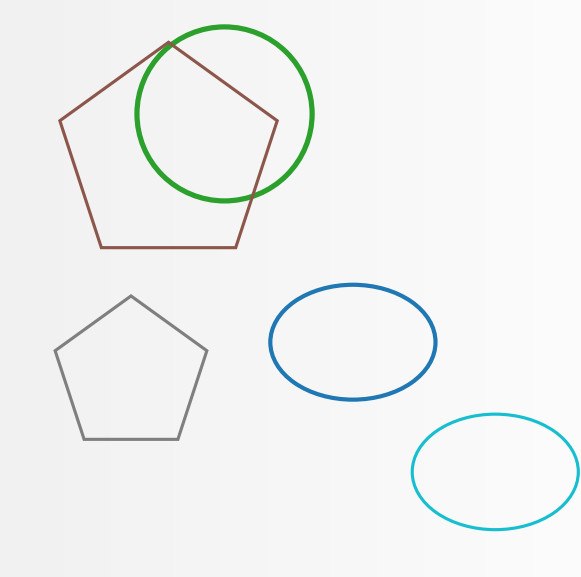[{"shape": "oval", "thickness": 2, "radius": 0.71, "center": [0.607, 0.407]}, {"shape": "circle", "thickness": 2.5, "radius": 0.75, "center": [0.386, 0.802]}, {"shape": "pentagon", "thickness": 1.5, "radius": 0.98, "center": [0.29, 0.729]}, {"shape": "pentagon", "thickness": 1.5, "radius": 0.69, "center": [0.225, 0.349]}, {"shape": "oval", "thickness": 1.5, "radius": 0.71, "center": [0.852, 0.182]}]